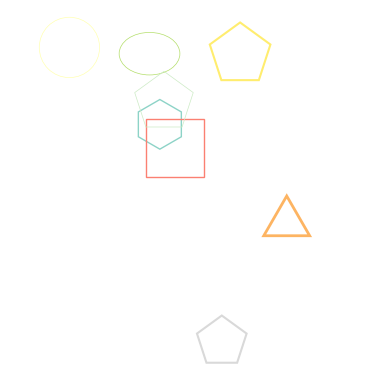[{"shape": "hexagon", "thickness": 1, "radius": 0.32, "center": [0.415, 0.677]}, {"shape": "circle", "thickness": 0.5, "radius": 0.39, "center": [0.18, 0.877]}, {"shape": "square", "thickness": 1, "radius": 0.38, "center": [0.454, 0.615]}, {"shape": "triangle", "thickness": 2, "radius": 0.34, "center": [0.745, 0.422]}, {"shape": "oval", "thickness": 0.5, "radius": 0.39, "center": [0.388, 0.861]}, {"shape": "pentagon", "thickness": 1.5, "radius": 0.34, "center": [0.576, 0.113]}, {"shape": "pentagon", "thickness": 0.5, "radius": 0.4, "center": [0.426, 0.735]}, {"shape": "pentagon", "thickness": 1.5, "radius": 0.41, "center": [0.624, 0.859]}]